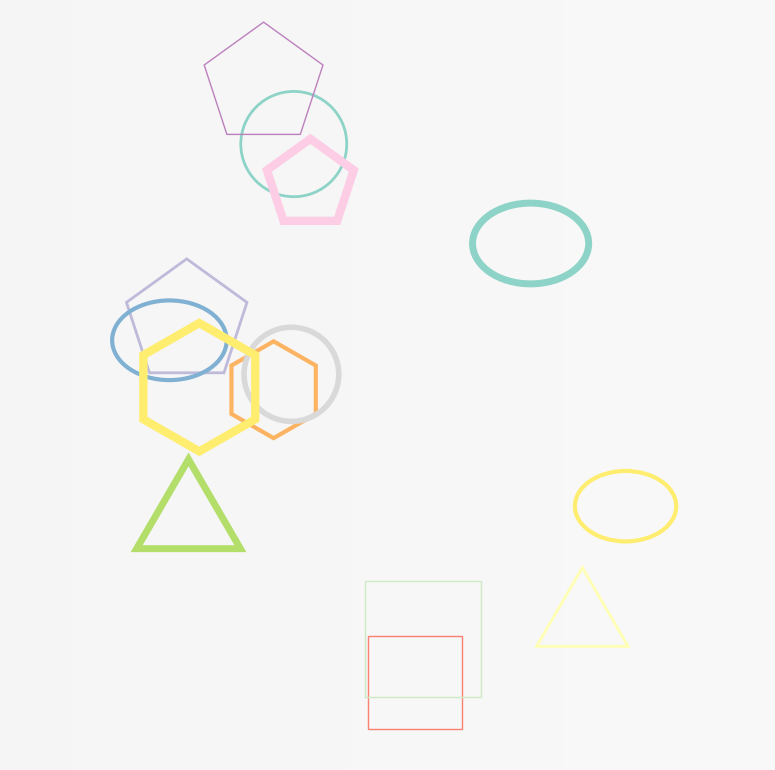[{"shape": "oval", "thickness": 2.5, "radius": 0.37, "center": [0.685, 0.684]}, {"shape": "circle", "thickness": 1, "radius": 0.34, "center": [0.379, 0.813]}, {"shape": "triangle", "thickness": 1, "radius": 0.34, "center": [0.751, 0.195]}, {"shape": "pentagon", "thickness": 1, "radius": 0.41, "center": [0.241, 0.582]}, {"shape": "square", "thickness": 0.5, "radius": 0.3, "center": [0.536, 0.113]}, {"shape": "oval", "thickness": 1.5, "radius": 0.37, "center": [0.219, 0.558]}, {"shape": "hexagon", "thickness": 1.5, "radius": 0.31, "center": [0.353, 0.494]}, {"shape": "triangle", "thickness": 2.5, "radius": 0.39, "center": [0.243, 0.326]}, {"shape": "pentagon", "thickness": 3, "radius": 0.29, "center": [0.4, 0.761]}, {"shape": "circle", "thickness": 2, "radius": 0.31, "center": [0.376, 0.514]}, {"shape": "pentagon", "thickness": 0.5, "radius": 0.4, "center": [0.34, 0.891]}, {"shape": "square", "thickness": 0.5, "radius": 0.38, "center": [0.546, 0.17]}, {"shape": "oval", "thickness": 1.5, "radius": 0.33, "center": [0.807, 0.343]}, {"shape": "hexagon", "thickness": 3, "radius": 0.42, "center": [0.257, 0.497]}]